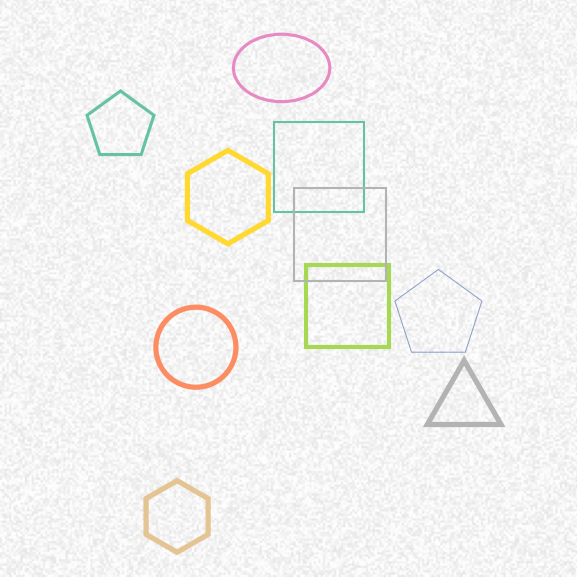[{"shape": "pentagon", "thickness": 1.5, "radius": 0.3, "center": [0.209, 0.781]}, {"shape": "square", "thickness": 1, "radius": 0.39, "center": [0.552, 0.71]}, {"shape": "circle", "thickness": 2.5, "radius": 0.35, "center": [0.339, 0.398]}, {"shape": "pentagon", "thickness": 0.5, "radius": 0.4, "center": [0.759, 0.453]}, {"shape": "oval", "thickness": 1.5, "radius": 0.42, "center": [0.488, 0.882]}, {"shape": "square", "thickness": 2, "radius": 0.36, "center": [0.602, 0.469]}, {"shape": "hexagon", "thickness": 2.5, "radius": 0.4, "center": [0.395, 0.658]}, {"shape": "hexagon", "thickness": 2.5, "radius": 0.31, "center": [0.307, 0.105]}, {"shape": "square", "thickness": 1, "radius": 0.4, "center": [0.589, 0.593]}, {"shape": "triangle", "thickness": 2.5, "radius": 0.37, "center": [0.804, 0.301]}]